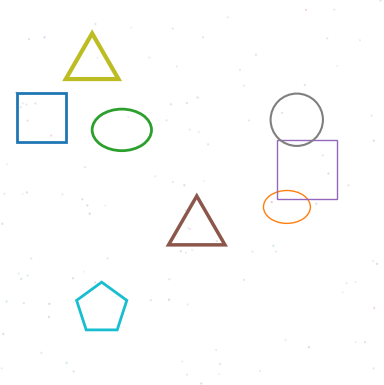[{"shape": "square", "thickness": 2, "radius": 0.32, "center": [0.108, 0.694]}, {"shape": "oval", "thickness": 1, "radius": 0.3, "center": [0.745, 0.462]}, {"shape": "oval", "thickness": 2, "radius": 0.39, "center": [0.316, 0.663]}, {"shape": "square", "thickness": 1, "radius": 0.39, "center": [0.796, 0.56]}, {"shape": "triangle", "thickness": 2.5, "radius": 0.42, "center": [0.511, 0.406]}, {"shape": "circle", "thickness": 1.5, "radius": 0.34, "center": [0.771, 0.689]}, {"shape": "triangle", "thickness": 3, "radius": 0.4, "center": [0.239, 0.834]}, {"shape": "pentagon", "thickness": 2, "radius": 0.34, "center": [0.264, 0.199]}]